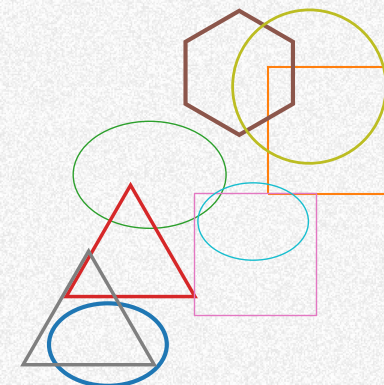[{"shape": "oval", "thickness": 3, "radius": 0.77, "center": [0.28, 0.105]}, {"shape": "square", "thickness": 1.5, "radius": 0.82, "center": [0.86, 0.662]}, {"shape": "oval", "thickness": 1, "radius": 0.99, "center": [0.389, 0.546]}, {"shape": "triangle", "thickness": 2.5, "radius": 0.96, "center": [0.339, 0.326]}, {"shape": "hexagon", "thickness": 3, "radius": 0.81, "center": [0.621, 0.811]}, {"shape": "square", "thickness": 1, "radius": 0.79, "center": [0.663, 0.34]}, {"shape": "triangle", "thickness": 2.5, "radius": 0.98, "center": [0.23, 0.151]}, {"shape": "circle", "thickness": 2, "radius": 1.0, "center": [0.803, 0.775]}, {"shape": "oval", "thickness": 1, "radius": 0.72, "center": [0.658, 0.425]}]